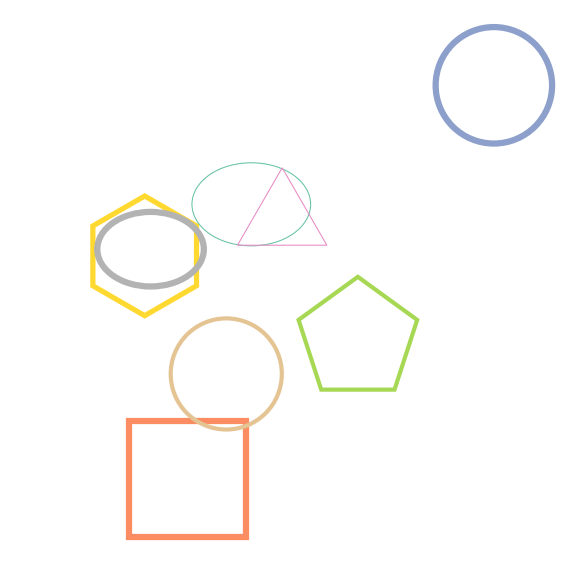[{"shape": "oval", "thickness": 0.5, "radius": 0.51, "center": [0.435, 0.645]}, {"shape": "square", "thickness": 3, "radius": 0.5, "center": [0.325, 0.17]}, {"shape": "circle", "thickness": 3, "radius": 0.5, "center": [0.855, 0.851]}, {"shape": "triangle", "thickness": 0.5, "radius": 0.45, "center": [0.489, 0.619]}, {"shape": "pentagon", "thickness": 2, "radius": 0.54, "center": [0.62, 0.412]}, {"shape": "hexagon", "thickness": 2.5, "radius": 0.52, "center": [0.251, 0.556]}, {"shape": "circle", "thickness": 2, "radius": 0.48, "center": [0.392, 0.352]}, {"shape": "oval", "thickness": 3, "radius": 0.46, "center": [0.261, 0.568]}]